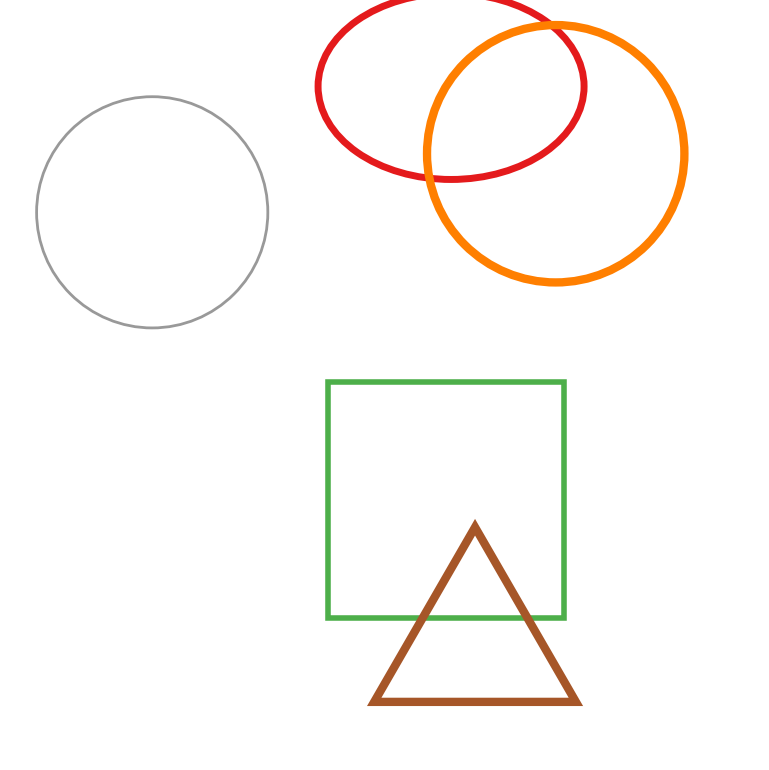[{"shape": "oval", "thickness": 2.5, "radius": 0.86, "center": [0.586, 0.888]}, {"shape": "square", "thickness": 2, "radius": 0.77, "center": [0.579, 0.351]}, {"shape": "circle", "thickness": 3, "radius": 0.84, "center": [0.722, 0.8]}, {"shape": "triangle", "thickness": 3, "radius": 0.76, "center": [0.617, 0.164]}, {"shape": "circle", "thickness": 1, "radius": 0.75, "center": [0.198, 0.724]}]